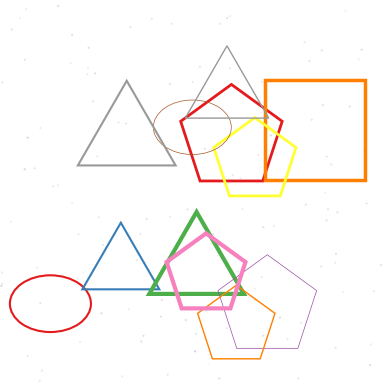[{"shape": "pentagon", "thickness": 2, "radius": 0.69, "center": [0.601, 0.642]}, {"shape": "oval", "thickness": 1.5, "radius": 0.53, "center": [0.131, 0.211]}, {"shape": "triangle", "thickness": 1.5, "radius": 0.58, "center": [0.314, 0.306]}, {"shape": "triangle", "thickness": 3, "radius": 0.71, "center": [0.511, 0.308]}, {"shape": "pentagon", "thickness": 0.5, "radius": 0.67, "center": [0.694, 0.204]}, {"shape": "pentagon", "thickness": 1, "radius": 0.53, "center": [0.614, 0.153]}, {"shape": "square", "thickness": 2.5, "radius": 0.65, "center": [0.819, 0.662]}, {"shape": "pentagon", "thickness": 2, "radius": 0.56, "center": [0.662, 0.582]}, {"shape": "oval", "thickness": 0.5, "radius": 0.51, "center": [0.5, 0.669]}, {"shape": "pentagon", "thickness": 3, "radius": 0.54, "center": [0.535, 0.286]}, {"shape": "triangle", "thickness": 1, "radius": 0.63, "center": [0.59, 0.756]}, {"shape": "triangle", "thickness": 1.5, "radius": 0.73, "center": [0.329, 0.644]}]